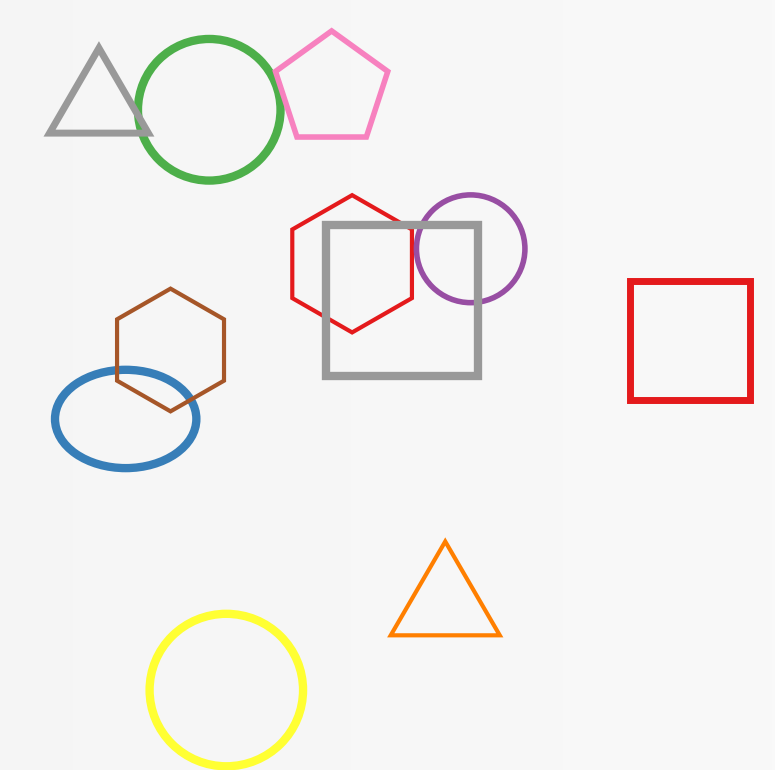[{"shape": "hexagon", "thickness": 1.5, "radius": 0.45, "center": [0.454, 0.657]}, {"shape": "square", "thickness": 2.5, "radius": 0.39, "center": [0.891, 0.557]}, {"shape": "oval", "thickness": 3, "radius": 0.46, "center": [0.162, 0.456]}, {"shape": "circle", "thickness": 3, "radius": 0.46, "center": [0.27, 0.857]}, {"shape": "circle", "thickness": 2, "radius": 0.35, "center": [0.607, 0.677]}, {"shape": "triangle", "thickness": 1.5, "radius": 0.41, "center": [0.575, 0.216]}, {"shape": "circle", "thickness": 3, "radius": 0.5, "center": [0.292, 0.104]}, {"shape": "hexagon", "thickness": 1.5, "radius": 0.4, "center": [0.22, 0.545]}, {"shape": "pentagon", "thickness": 2, "radius": 0.38, "center": [0.428, 0.884]}, {"shape": "triangle", "thickness": 2.5, "radius": 0.37, "center": [0.128, 0.864]}, {"shape": "square", "thickness": 3, "radius": 0.49, "center": [0.519, 0.61]}]